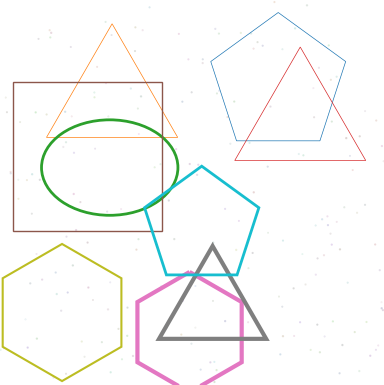[{"shape": "pentagon", "thickness": 0.5, "radius": 0.92, "center": [0.723, 0.783]}, {"shape": "triangle", "thickness": 0.5, "radius": 0.98, "center": [0.291, 0.741]}, {"shape": "oval", "thickness": 2, "radius": 0.89, "center": [0.285, 0.565]}, {"shape": "triangle", "thickness": 0.5, "radius": 0.98, "center": [0.78, 0.681]}, {"shape": "square", "thickness": 1, "radius": 0.97, "center": [0.228, 0.593]}, {"shape": "hexagon", "thickness": 3, "radius": 0.78, "center": [0.492, 0.137]}, {"shape": "triangle", "thickness": 3, "radius": 0.8, "center": [0.552, 0.2]}, {"shape": "hexagon", "thickness": 1.5, "radius": 0.89, "center": [0.161, 0.188]}, {"shape": "pentagon", "thickness": 2, "radius": 0.78, "center": [0.524, 0.412]}]